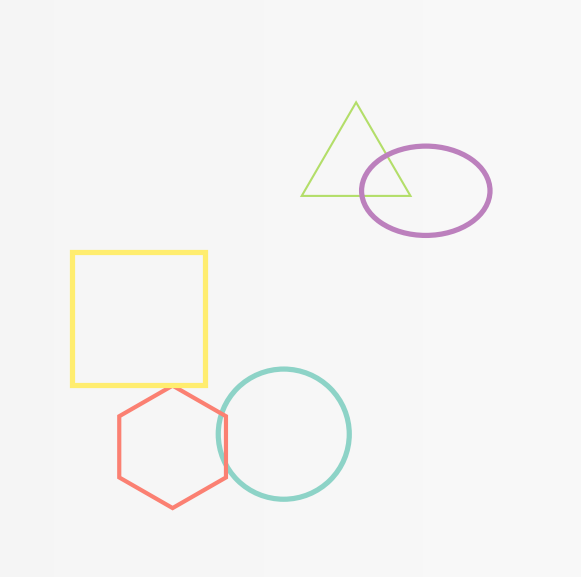[{"shape": "circle", "thickness": 2.5, "radius": 0.56, "center": [0.488, 0.247]}, {"shape": "hexagon", "thickness": 2, "radius": 0.53, "center": [0.297, 0.225]}, {"shape": "triangle", "thickness": 1, "radius": 0.54, "center": [0.613, 0.714]}, {"shape": "oval", "thickness": 2.5, "radius": 0.55, "center": [0.733, 0.669]}, {"shape": "square", "thickness": 2.5, "radius": 0.57, "center": [0.239, 0.448]}]